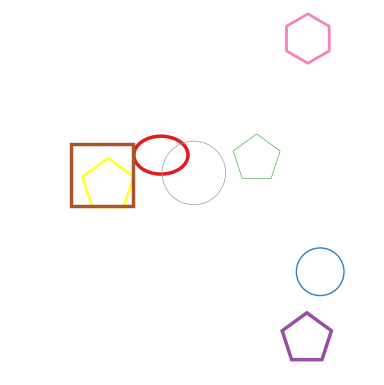[{"shape": "oval", "thickness": 2.5, "radius": 0.35, "center": [0.418, 0.597]}, {"shape": "circle", "thickness": 1, "radius": 0.31, "center": [0.832, 0.294]}, {"shape": "pentagon", "thickness": 0.5, "radius": 0.32, "center": [0.667, 0.588]}, {"shape": "pentagon", "thickness": 2.5, "radius": 0.34, "center": [0.797, 0.12]}, {"shape": "pentagon", "thickness": 2, "radius": 0.35, "center": [0.281, 0.519]}, {"shape": "square", "thickness": 2.5, "radius": 0.4, "center": [0.265, 0.545]}, {"shape": "hexagon", "thickness": 2, "radius": 0.32, "center": [0.8, 0.9]}, {"shape": "circle", "thickness": 0.5, "radius": 0.41, "center": [0.503, 0.551]}]